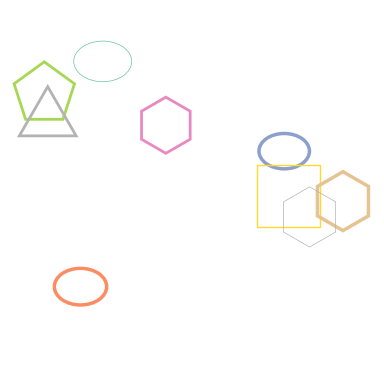[{"shape": "oval", "thickness": 0.5, "radius": 0.38, "center": [0.267, 0.84]}, {"shape": "oval", "thickness": 2.5, "radius": 0.34, "center": [0.209, 0.255]}, {"shape": "oval", "thickness": 2.5, "radius": 0.33, "center": [0.738, 0.607]}, {"shape": "hexagon", "thickness": 2, "radius": 0.36, "center": [0.431, 0.675]}, {"shape": "pentagon", "thickness": 2, "radius": 0.41, "center": [0.115, 0.757]}, {"shape": "square", "thickness": 1, "radius": 0.41, "center": [0.75, 0.491]}, {"shape": "hexagon", "thickness": 2.5, "radius": 0.38, "center": [0.891, 0.478]}, {"shape": "hexagon", "thickness": 0.5, "radius": 0.39, "center": [0.804, 0.436]}, {"shape": "triangle", "thickness": 2, "radius": 0.43, "center": [0.124, 0.69]}]